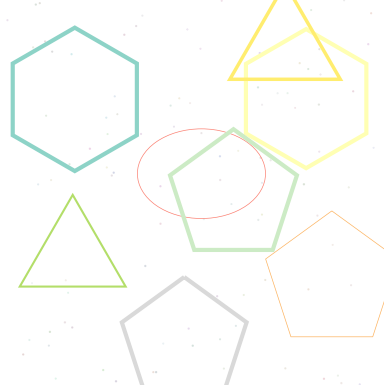[{"shape": "hexagon", "thickness": 3, "radius": 0.93, "center": [0.194, 0.742]}, {"shape": "hexagon", "thickness": 3, "radius": 0.9, "center": [0.795, 0.744]}, {"shape": "oval", "thickness": 0.5, "radius": 0.83, "center": [0.523, 0.549]}, {"shape": "pentagon", "thickness": 0.5, "radius": 0.9, "center": [0.862, 0.271]}, {"shape": "triangle", "thickness": 1.5, "radius": 0.79, "center": [0.189, 0.335]}, {"shape": "pentagon", "thickness": 3, "radius": 0.85, "center": [0.479, 0.11]}, {"shape": "pentagon", "thickness": 3, "radius": 0.87, "center": [0.606, 0.491]}, {"shape": "triangle", "thickness": 2.5, "radius": 0.83, "center": [0.74, 0.877]}]